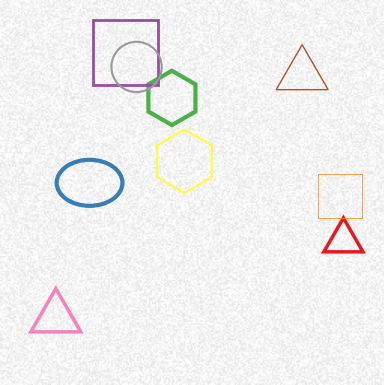[{"shape": "triangle", "thickness": 2.5, "radius": 0.29, "center": [0.892, 0.375]}, {"shape": "oval", "thickness": 3, "radius": 0.43, "center": [0.233, 0.525]}, {"shape": "hexagon", "thickness": 3, "radius": 0.35, "center": [0.447, 0.746]}, {"shape": "square", "thickness": 2, "radius": 0.42, "center": [0.326, 0.863]}, {"shape": "square", "thickness": 0.5, "radius": 0.29, "center": [0.882, 0.492]}, {"shape": "hexagon", "thickness": 1.5, "radius": 0.41, "center": [0.479, 0.581]}, {"shape": "triangle", "thickness": 1, "radius": 0.39, "center": [0.785, 0.806]}, {"shape": "triangle", "thickness": 2.5, "radius": 0.37, "center": [0.145, 0.175]}, {"shape": "circle", "thickness": 1.5, "radius": 0.33, "center": [0.355, 0.826]}]